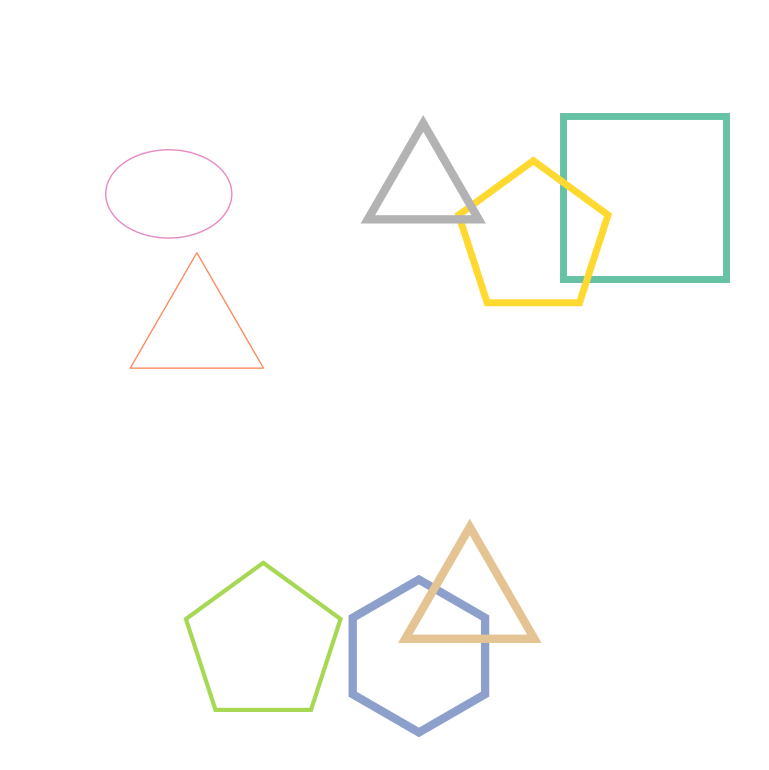[{"shape": "square", "thickness": 2.5, "radius": 0.53, "center": [0.837, 0.743]}, {"shape": "triangle", "thickness": 0.5, "radius": 0.5, "center": [0.256, 0.572]}, {"shape": "hexagon", "thickness": 3, "radius": 0.5, "center": [0.544, 0.148]}, {"shape": "oval", "thickness": 0.5, "radius": 0.41, "center": [0.219, 0.748]}, {"shape": "pentagon", "thickness": 1.5, "radius": 0.53, "center": [0.342, 0.163]}, {"shape": "pentagon", "thickness": 2.5, "radius": 0.51, "center": [0.693, 0.689]}, {"shape": "triangle", "thickness": 3, "radius": 0.48, "center": [0.61, 0.219]}, {"shape": "triangle", "thickness": 3, "radius": 0.42, "center": [0.55, 0.757]}]